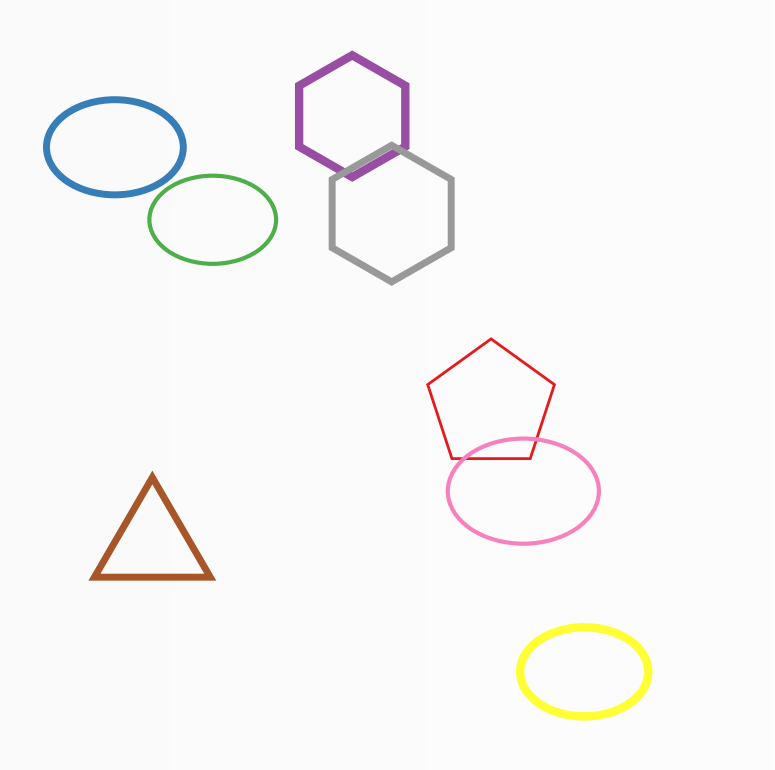[{"shape": "pentagon", "thickness": 1, "radius": 0.43, "center": [0.634, 0.474]}, {"shape": "oval", "thickness": 2.5, "radius": 0.44, "center": [0.148, 0.809]}, {"shape": "oval", "thickness": 1.5, "radius": 0.41, "center": [0.274, 0.715]}, {"shape": "hexagon", "thickness": 3, "radius": 0.4, "center": [0.454, 0.849]}, {"shape": "oval", "thickness": 3, "radius": 0.41, "center": [0.754, 0.127]}, {"shape": "triangle", "thickness": 2.5, "radius": 0.43, "center": [0.197, 0.294]}, {"shape": "oval", "thickness": 1.5, "radius": 0.49, "center": [0.675, 0.362]}, {"shape": "hexagon", "thickness": 2.5, "radius": 0.44, "center": [0.505, 0.723]}]